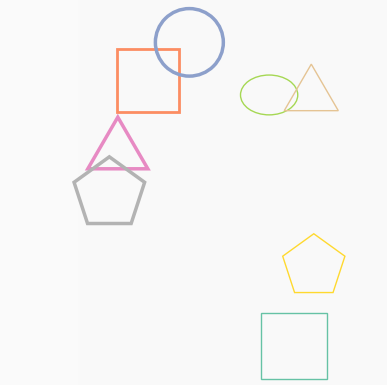[{"shape": "square", "thickness": 1, "radius": 0.43, "center": [0.76, 0.102]}, {"shape": "square", "thickness": 2, "radius": 0.4, "center": [0.382, 0.791]}, {"shape": "circle", "thickness": 2.5, "radius": 0.44, "center": [0.489, 0.89]}, {"shape": "triangle", "thickness": 2.5, "radius": 0.45, "center": [0.304, 0.606]}, {"shape": "oval", "thickness": 1, "radius": 0.37, "center": [0.695, 0.753]}, {"shape": "pentagon", "thickness": 1, "radius": 0.42, "center": [0.81, 0.308]}, {"shape": "triangle", "thickness": 1, "radius": 0.4, "center": [0.803, 0.753]}, {"shape": "pentagon", "thickness": 2.5, "radius": 0.48, "center": [0.282, 0.497]}]